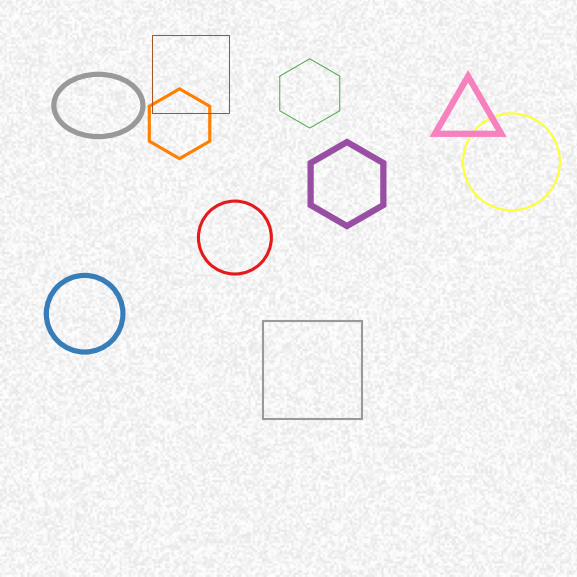[{"shape": "circle", "thickness": 1.5, "radius": 0.32, "center": [0.407, 0.588]}, {"shape": "circle", "thickness": 2.5, "radius": 0.33, "center": [0.147, 0.456]}, {"shape": "hexagon", "thickness": 0.5, "radius": 0.3, "center": [0.536, 0.837]}, {"shape": "hexagon", "thickness": 3, "radius": 0.36, "center": [0.601, 0.68]}, {"shape": "hexagon", "thickness": 1.5, "radius": 0.3, "center": [0.311, 0.785]}, {"shape": "circle", "thickness": 1, "radius": 0.42, "center": [0.886, 0.719]}, {"shape": "square", "thickness": 0.5, "radius": 0.33, "center": [0.33, 0.871]}, {"shape": "triangle", "thickness": 3, "radius": 0.33, "center": [0.811, 0.801]}, {"shape": "square", "thickness": 1, "radius": 0.43, "center": [0.541, 0.358]}, {"shape": "oval", "thickness": 2.5, "radius": 0.39, "center": [0.17, 0.816]}]